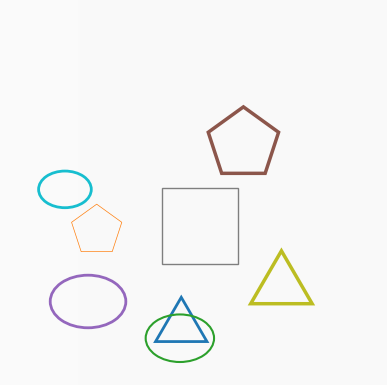[{"shape": "triangle", "thickness": 2, "radius": 0.38, "center": [0.468, 0.151]}, {"shape": "pentagon", "thickness": 0.5, "radius": 0.34, "center": [0.249, 0.402]}, {"shape": "oval", "thickness": 1.5, "radius": 0.44, "center": [0.464, 0.121]}, {"shape": "oval", "thickness": 2, "radius": 0.49, "center": [0.227, 0.217]}, {"shape": "pentagon", "thickness": 2.5, "radius": 0.48, "center": [0.628, 0.627]}, {"shape": "square", "thickness": 1, "radius": 0.5, "center": [0.516, 0.412]}, {"shape": "triangle", "thickness": 2.5, "radius": 0.46, "center": [0.726, 0.257]}, {"shape": "oval", "thickness": 2, "radius": 0.34, "center": [0.168, 0.508]}]